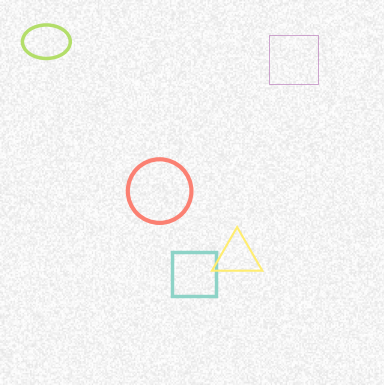[{"shape": "square", "thickness": 2.5, "radius": 0.29, "center": [0.504, 0.288]}, {"shape": "circle", "thickness": 3, "radius": 0.41, "center": [0.415, 0.504]}, {"shape": "oval", "thickness": 2.5, "radius": 0.31, "center": [0.12, 0.892]}, {"shape": "square", "thickness": 0.5, "radius": 0.31, "center": [0.762, 0.845]}, {"shape": "triangle", "thickness": 1.5, "radius": 0.38, "center": [0.616, 0.335]}]